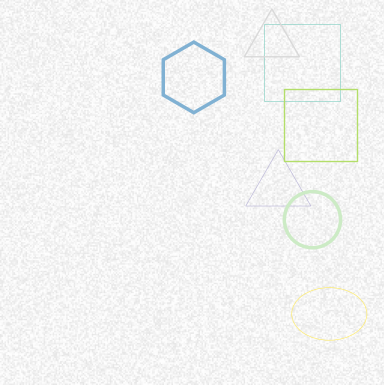[{"shape": "square", "thickness": 0.5, "radius": 0.5, "center": [0.784, 0.838]}, {"shape": "triangle", "thickness": 0.5, "radius": 0.49, "center": [0.723, 0.514]}, {"shape": "hexagon", "thickness": 2.5, "radius": 0.46, "center": [0.503, 0.799]}, {"shape": "square", "thickness": 1, "radius": 0.47, "center": [0.832, 0.675]}, {"shape": "triangle", "thickness": 1, "radius": 0.41, "center": [0.706, 0.894]}, {"shape": "circle", "thickness": 2.5, "radius": 0.37, "center": [0.812, 0.429]}, {"shape": "oval", "thickness": 0.5, "radius": 0.49, "center": [0.855, 0.185]}]